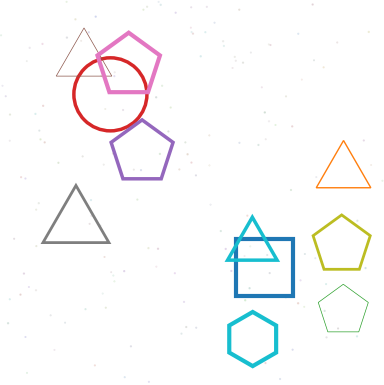[{"shape": "square", "thickness": 3, "radius": 0.37, "center": [0.688, 0.305]}, {"shape": "triangle", "thickness": 1, "radius": 0.41, "center": [0.892, 0.553]}, {"shape": "pentagon", "thickness": 0.5, "radius": 0.34, "center": [0.892, 0.193]}, {"shape": "circle", "thickness": 2.5, "radius": 0.47, "center": [0.287, 0.755]}, {"shape": "pentagon", "thickness": 2.5, "radius": 0.42, "center": [0.369, 0.604]}, {"shape": "triangle", "thickness": 0.5, "radius": 0.42, "center": [0.218, 0.844]}, {"shape": "pentagon", "thickness": 3, "radius": 0.43, "center": [0.334, 0.83]}, {"shape": "triangle", "thickness": 2, "radius": 0.49, "center": [0.197, 0.419]}, {"shape": "pentagon", "thickness": 2, "radius": 0.39, "center": [0.887, 0.364]}, {"shape": "hexagon", "thickness": 3, "radius": 0.35, "center": [0.656, 0.119]}, {"shape": "triangle", "thickness": 2.5, "radius": 0.37, "center": [0.655, 0.361]}]